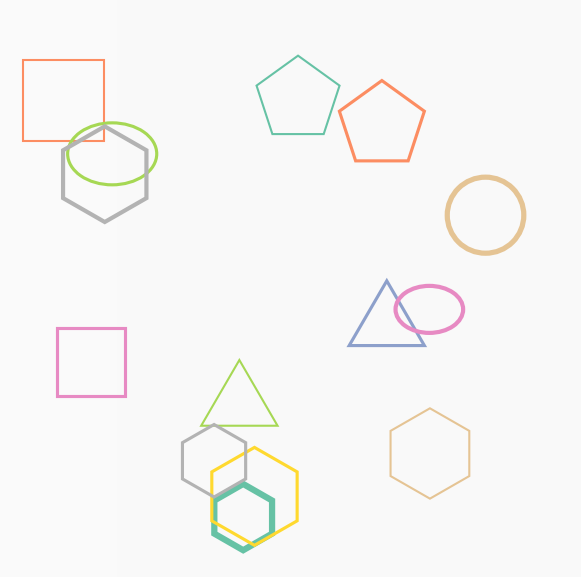[{"shape": "hexagon", "thickness": 3, "radius": 0.29, "center": [0.418, 0.104]}, {"shape": "pentagon", "thickness": 1, "radius": 0.38, "center": [0.513, 0.828]}, {"shape": "pentagon", "thickness": 1.5, "radius": 0.38, "center": [0.657, 0.783]}, {"shape": "square", "thickness": 1, "radius": 0.35, "center": [0.109, 0.825]}, {"shape": "triangle", "thickness": 1.5, "radius": 0.37, "center": [0.665, 0.438]}, {"shape": "square", "thickness": 1.5, "radius": 0.29, "center": [0.157, 0.372]}, {"shape": "oval", "thickness": 2, "radius": 0.29, "center": [0.739, 0.463]}, {"shape": "oval", "thickness": 1.5, "radius": 0.38, "center": [0.193, 0.733]}, {"shape": "triangle", "thickness": 1, "radius": 0.38, "center": [0.412, 0.3]}, {"shape": "hexagon", "thickness": 1.5, "radius": 0.42, "center": [0.438, 0.14]}, {"shape": "hexagon", "thickness": 1, "radius": 0.39, "center": [0.74, 0.214]}, {"shape": "circle", "thickness": 2.5, "radius": 0.33, "center": [0.835, 0.627]}, {"shape": "hexagon", "thickness": 1.5, "radius": 0.31, "center": [0.368, 0.201]}, {"shape": "hexagon", "thickness": 2, "radius": 0.41, "center": [0.18, 0.697]}]